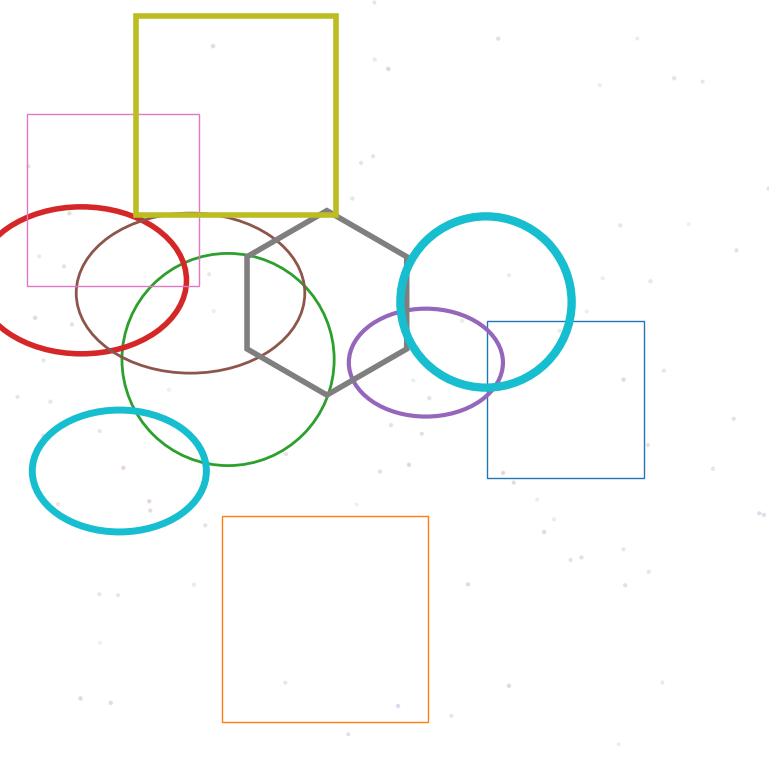[{"shape": "square", "thickness": 0.5, "radius": 0.51, "center": [0.734, 0.481]}, {"shape": "square", "thickness": 0.5, "radius": 0.67, "center": [0.422, 0.196]}, {"shape": "circle", "thickness": 1, "radius": 0.69, "center": [0.296, 0.533]}, {"shape": "oval", "thickness": 2, "radius": 0.68, "center": [0.106, 0.636]}, {"shape": "oval", "thickness": 1.5, "radius": 0.5, "center": [0.553, 0.529]}, {"shape": "oval", "thickness": 1, "radius": 0.74, "center": [0.247, 0.619]}, {"shape": "square", "thickness": 0.5, "radius": 0.56, "center": [0.147, 0.741]}, {"shape": "hexagon", "thickness": 2, "radius": 0.6, "center": [0.425, 0.607]}, {"shape": "square", "thickness": 2, "radius": 0.65, "center": [0.306, 0.85]}, {"shape": "oval", "thickness": 2.5, "radius": 0.57, "center": [0.155, 0.388]}, {"shape": "circle", "thickness": 3, "radius": 0.56, "center": [0.631, 0.608]}]